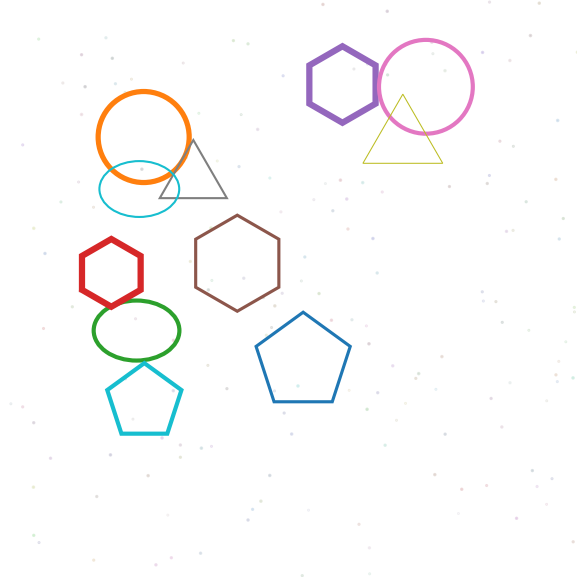[{"shape": "pentagon", "thickness": 1.5, "radius": 0.43, "center": [0.525, 0.373]}, {"shape": "circle", "thickness": 2.5, "radius": 0.39, "center": [0.249, 0.762]}, {"shape": "oval", "thickness": 2, "radius": 0.37, "center": [0.236, 0.427]}, {"shape": "hexagon", "thickness": 3, "radius": 0.29, "center": [0.193, 0.527]}, {"shape": "hexagon", "thickness": 3, "radius": 0.33, "center": [0.593, 0.853]}, {"shape": "hexagon", "thickness": 1.5, "radius": 0.42, "center": [0.411, 0.543]}, {"shape": "circle", "thickness": 2, "radius": 0.41, "center": [0.737, 0.849]}, {"shape": "triangle", "thickness": 1, "radius": 0.34, "center": [0.335, 0.69]}, {"shape": "triangle", "thickness": 0.5, "radius": 0.4, "center": [0.698, 0.756]}, {"shape": "oval", "thickness": 1, "radius": 0.35, "center": [0.241, 0.672]}, {"shape": "pentagon", "thickness": 2, "radius": 0.34, "center": [0.25, 0.303]}]